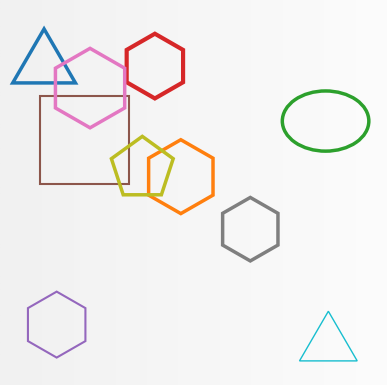[{"shape": "triangle", "thickness": 2.5, "radius": 0.47, "center": [0.114, 0.831]}, {"shape": "hexagon", "thickness": 2.5, "radius": 0.48, "center": [0.467, 0.541]}, {"shape": "oval", "thickness": 2.5, "radius": 0.56, "center": [0.84, 0.686]}, {"shape": "hexagon", "thickness": 3, "radius": 0.42, "center": [0.4, 0.828]}, {"shape": "hexagon", "thickness": 1.5, "radius": 0.43, "center": [0.146, 0.157]}, {"shape": "square", "thickness": 1.5, "radius": 0.57, "center": [0.217, 0.637]}, {"shape": "hexagon", "thickness": 2.5, "radius": 0.52, "center": [0.232, 0.771]}, {"shape": "hexagon", "thickness": 2.5, "radius": 0.41, "center": [0.646, 0.405]}, {"shape": "pentagon", "thickness": 2.5, "radius": 0.42, "center": [0.367, 0.562]}, {"shape": "triangle", "thickness": 1, "radius": 0.43, "center": [0.847, 0.106]}]